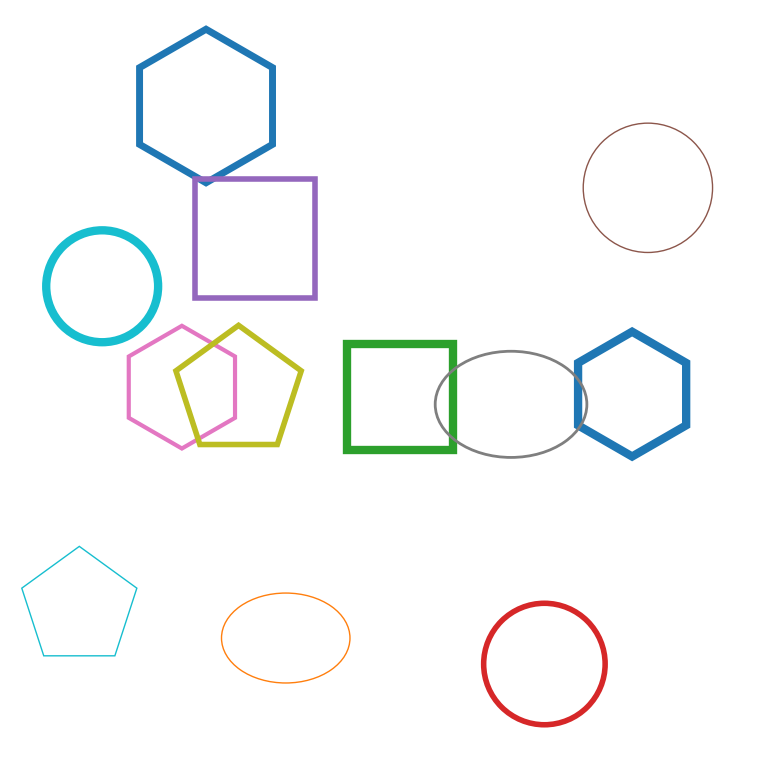[{"shape": "hexagon", "thickness": 2.5, "radius": 0.5, "center": [0.268, 0.862]}, {"shape": "hexagon", "thickness": 3, "radius": 0.41, "center": [0.821, 0.488]}, {"shape": "oval", "thickness": 0.5, "radius": 0.42, "center": [0.371, 0.171]}, {"shape": "square", "thickness": 3, "radius": 0.34, "center": [0.519, 0.484]}, {"shape": "circle", "thickness": 2, "radius": 0.39, "center": [0.707, 0.138]}, {"shape": "square", "thickness": 2, "radius": 0.39, "center": [0.331, 0.69]}, {"shape": "circle", "thickness": 0.5, "radius": 0.42, "center": [0.841, 0.756]}, {"shape": "hexagon", "thickness": 1.5, "radius": 0.4, "center": [0.236, 0.497]}, {"shape": "oval", "thickness": 1, "radius": 0.49, "center": [0.664, 0.475]}, {"shape": "pentagon", "thickness": 2, "radius": 0.43, "center": [0.31, 0.492]}, {"shape": "pentagon", "thickness": 0.5, "radius": 0.39, "center": [0.103, 0.212]}, {"shape": "circle", "thickness": 3, "radius": 0.36, "center": [0.133, 0.628]}]